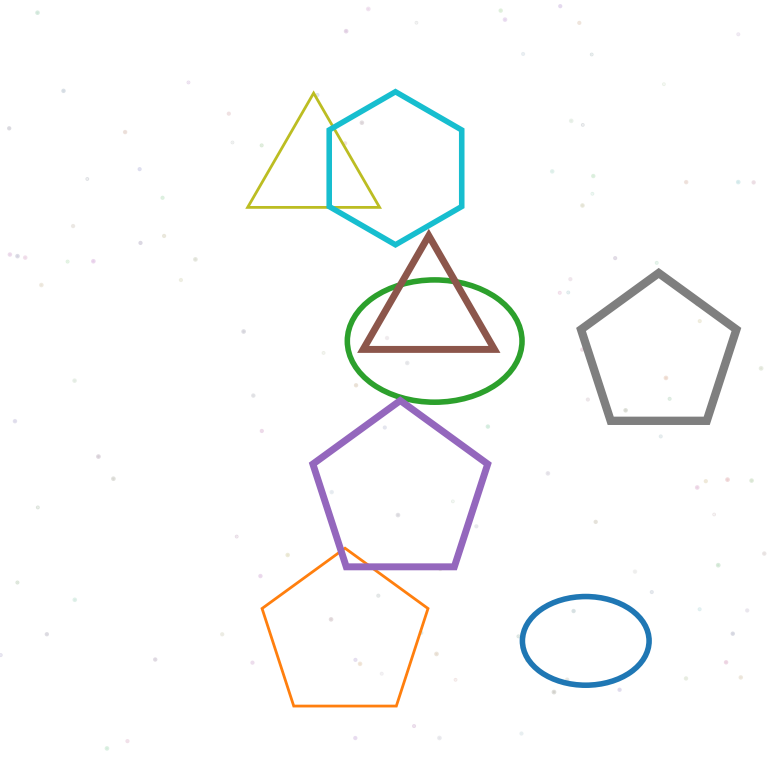[{"shape": "oval", "thickness": 2, "radius": 0.41, "center": [0.761, 0.168]}, {"shape": "pentagon", "thickness": 1, "radius": 0.57, "center": [0.448, 0.175]}, {"shape": "oval", "thickness": 2, "radius": 0.57, "center": [0.565, 0.557]}, {"shape": "pentagon", "thickness": 2.5, "radius": 0.6, "center": [0.52, 0.36]}, {"shape": "triangle", "thickness": 2.5, "radius": 0.49, "center": [0.557, 0.595]}, {"shape": "pentagon", "thickness": 3, "radius": 0.53, "center": [0.855, 0.539]}, {"shape": "triangle", "thickness": 1, "radius": 0.49, "center": [0.407, 0.78]}, {"shape": "hexagon", "thickness": 2, "radius": 0.5, "center": [0.514, 0.781]}]